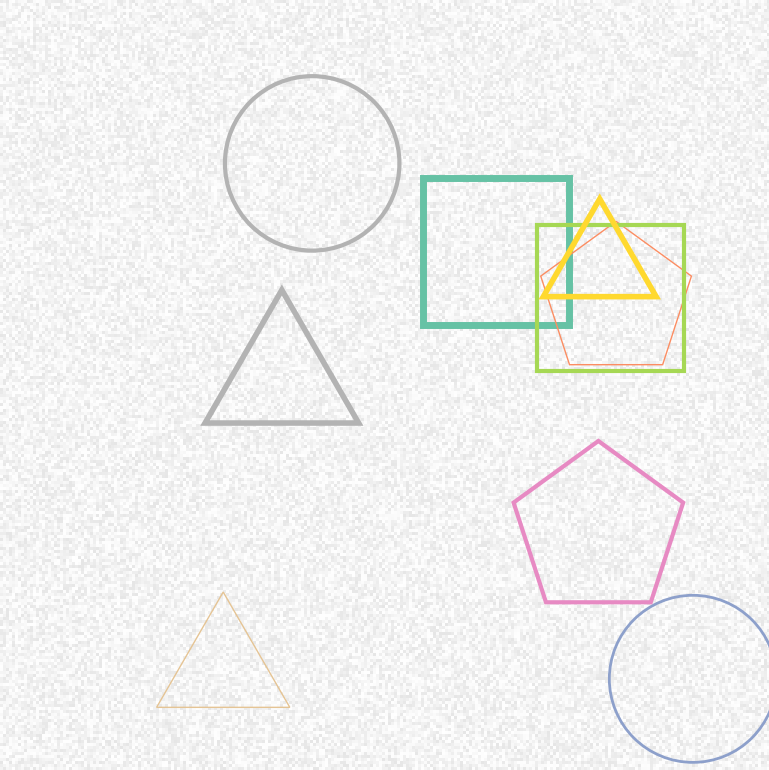[{"shape": "square", "thickness": 2.5, "radius": 0.47, "center": [0.644, 0.674]}, {"shape": "pentagon", "thickness": 0.5, "radius": 0.51, "center": [0.8, 0.61]}, {"shape": "circle", "thickness": 1, "radius": 0.54, "center": [0.9, 0.118]}, {"shape": "pentagon", "thickness": 1.5, "radius": 0.58, "center": [0.777, 0.311]}, {"shape": "square", "thickness": 1.5, "radius": 0.47, "center": [0.793, 0.613]}, {"shape": "triangle", "thickness": 2, "radius": 0.42, "center": [0.779, 0.657]}, {"shape": "triangle", "thickness": 0.5, "radius": 0.5, "center": [0.29, 0.131]}, {"shape": "circle", "thickness": 1.5, "radius": 0.57, "center": [0.405, 0.788]}, {"shape": "triangle", "thickness": 2, "radius": 0.58, "center": [0.366, 0.508]}]